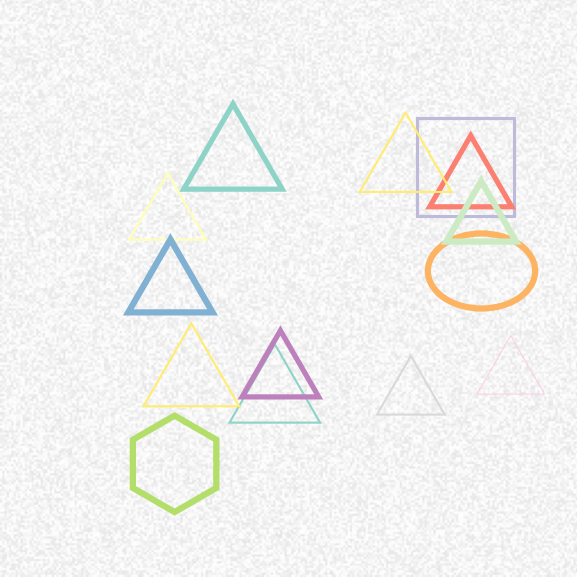[{"shape": "triangle", "thickness": 2.5, "radius": 0.49, "center": [0.403, 0.721]}, {"shape": "triangle", "thickness": 1, "radius": 0.45, "center": [0.476, 0.313]}, {"shape": "triangle", "thickness": 1, "radius": 0.38, "center": [0.29, 0.623]}, {"shape": "square", "thickness": 1.5, "radius": 0.42, "center": [0.806, 0.71]}, {"shape": "triangle", "thickness": 2.5, "radius": 0.41, "center": [0.815, 0.682]}, {"shape": "triangle", "thickness": 3, "radius": 0.42, "center": [0.295, 0.5]}, {"shape": "oval", "thickness": 3, "radius": 0.46, "center": [0.834, 0.53]}, {"shape": "hexagon", "thickness": 3, "radius": 0.42, "center": [0.302, 0.196]}, {"shape": "triangle", "thickness": 0.5, "radius": 0.34, "center": [0.884, 0.35]}, {"shape": "triangle", "thickness": 1, "radius": 0.34, "center": [0.711, 0.315]}, {"shape": "triangle", "thickness": 2.5, "radius": 0.38, "center": [0.486, 0.35]}, {"shape": "triangle", "thickness": 3, "radius": 0.35, "center": [0.833, 0.616]}, {"shape": "triangle", "thickness": 1, "radius": 0.46, "center": [0.702, 0.713]}, {"shape": "triangle", "thickness": 1, "radius": 0.48, "center": [0.331, 0.344]}]